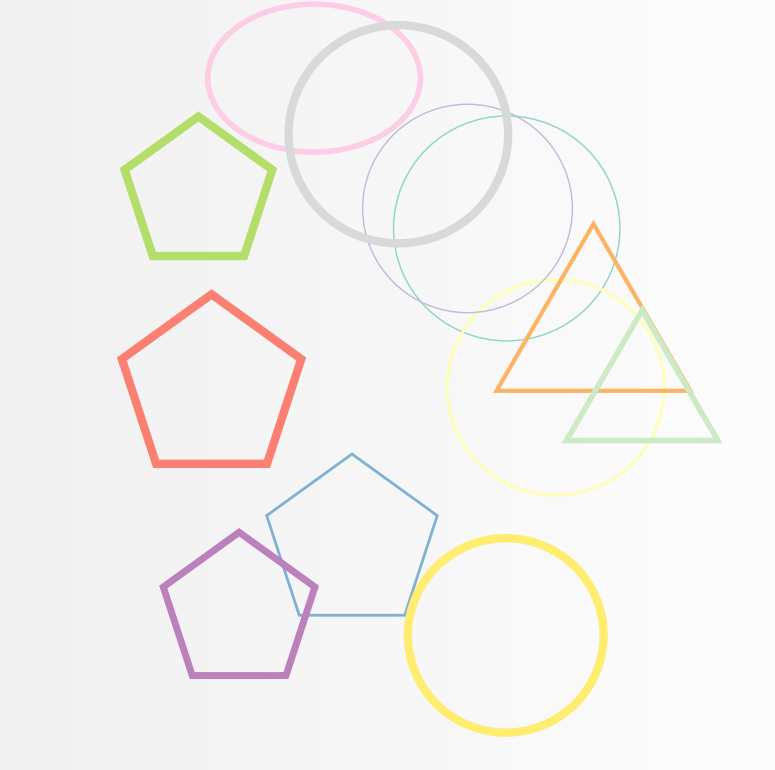[{"shape": "circle", "thickness": 0.5, "radius": 0.73, "center": [0.654, 0.703]}, {"shape": "circle", "thickness": 1, "radius": 0.7, "center": [0.717, 0.497]}, {"shape": "circle", "thickness": 0.5, "radius": 0.68, "center": [0.603, 0.729]}, {"shape": "pentagon", "thickness": 3, "radius": 0.61, "center": [0.273, 0.496]}, {"shape": "pentagon", "thickness": 1, "radius": 0.58, "center": [0.454, 0.295]}, {"shape": "triangle", "thickness": 1.5, "radius": 0.72, "center": [0.766, 0.565]}, {"shape": "pentagon", "thickness": 3, "radius": 0.5, "center": [0.256, 0.749]}, {"shape": "oval", "thickness": 2, "radius": 0.69, "center": [0.405, 0.899]}, {"shape": "circle", "thickness": 3, "radius": 0.71, "center": [0.514, 0.826]}, {"shape": "pentagon", "thickness": 2.5, "radius": 0.51, "center": [0.309, 0.206]}, {"shape": "triangle", "thickness": 2, "radius": 0.56, "center": [0.829, 0.484]}, {"shape": "circle", "thickness": 3, "radius": 0.63, "center": [0.653, 0.175]}]